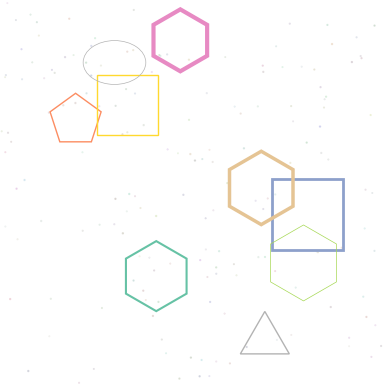[{"shape": "hexagon", "thickness": 1.5, "radius": 0.45, "center": [0.406, 0.283]}, {"shape": "pentagon", "thickness": 1, "radius": 0.35, "center": [0.196, 0.688]}, {"shape": "square", "thickness": 2, "radius": 0.46, "center": [0.799, 0.443]}, {"shape": "hexagon", "thickness": 3, "radius": 0.4, "center": [0.468, 0.895]}, {"shape": "hexagon", "thickness": 0.5, "radius": 0.49, "center": [0.788, 0.317]}, {"shape": "square", "thickness": 1, "radius": 0.39, "center": [0.331, 0.728]}, {"shape": "hexagon", "thickness": 2.5, "radius": 0.48, "center": [0.679, 0.512]}, {"shape": "triangle", "thickness": 1, "radius": 0.37, "center": [0.688, 0.118]}, {"shape": "oval", "thickness": 0.5, "radius": 0.41, "center": [0.297, 0.838]}]